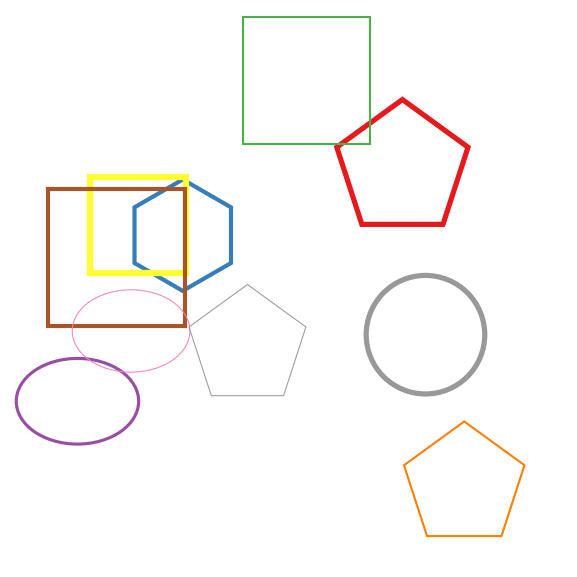[{"shape": "pentagon", "thickness": 2.5, "radius": 0.6, "center": [0.697, 0.707]}, {"shape": "hexagon", "thickness": 2, "radius": 0.48, "center": [0.316, 0.592]}, {"shape": "square", "thickness": 1, "radius": 0.55, "center": [0.531, 0.86]}, {"shape": "oval", "thickness": 1.5, "radius": 0.53, "center": [0.134, 0.304]}, {"shape": "pentagon", "thickness": 1, "radius": 0.55, "center": [0.804, 0.16]}, {"shape": "square", "thickness": 3, "radius": 0.41, "center": [0.24, 0.61]}, {"shape": "square", "thickness": 2, "radius": 0.59, "center": [0.201, 0.554]}, {"shape": "oval", "thickness": 0.5, "radius": 0.51, "center": [0.227, 0.426]}, {"shape": "pentagon", "thickness": 0.5, "radius": 0.53, "center": [0.428, 0.4]}, {"shape": "circle", "thickness": 2.5, "radius": 0.51, "center": [0.737, 0.42]}]